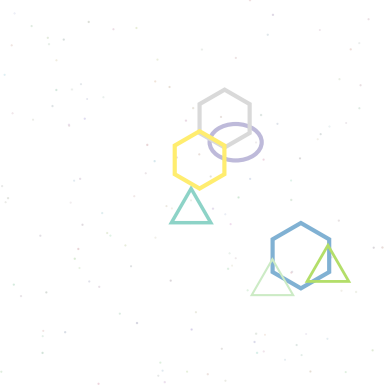[{"shape": "triangle", "thickness": 2.5, "radius": 0.3, "center": [0.496, 0.451]}, {"shape": "oval", "thickness": 3, "radius": 0.34, "center": [0.612, 0.631]}, {"shape": "hexagon", "thickness": 3, "radius": 0.42, "center": [0.782, 0.336]}, {"shape": "triangle", "thickness": 2, "radius": 0.31, "center": [0.852, 0.3]}, {"shape": "hexagon", "thickness": 3, "radius": 0.38, "center": [0.583, 0.692]}, {"shape": "triangle", "thickness": 1.5, "radius": 0.31, "center": [0.708, 0.265]}, {"shape": "hexagon", "thickness": 3, "radius": 0.37, "center": [0.518, 0.585]}]